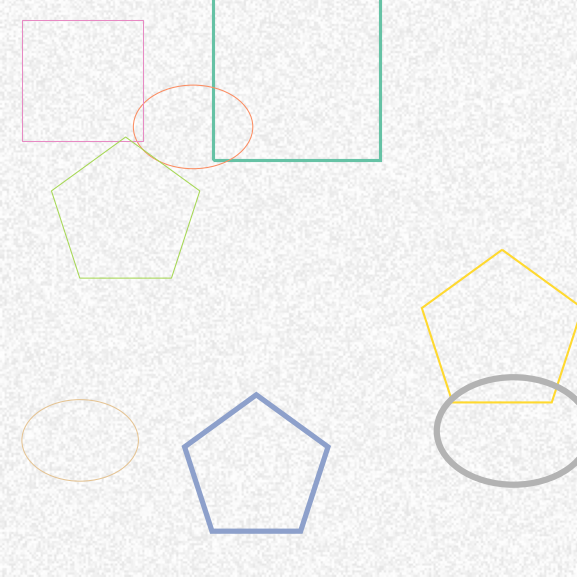[{"shape": "square", "thickness": 1.5, "radius": 0.72, "center": [0.513, 0.867]}, {"shape": "oval", "thickness": 0.5, "radius": 0.52, "center": [0.334, 0.779]}, {"shape": "pentagon", "thickness": 2.5, "radius": 0.65, "center": [0.444, 0.185]}, {"shape": "square", "thickness": 0.5, "radius": 0.52, "center": [0.143, 0.859]}, {"shape": "pentagon", "thickness": 0.5, "radius": 0.68, "center": [0.218, 0.627]}, {"shape": "pentagon", "thickness": 1, "radius": 0.73, "center": [0.869, 0.421]}, {"shape": "oval", "thickness": 0.5, "radius": 0.5, "center": [0.139, 0.237]}, {"shape": "oval", "thickness": 3, "radius": 0.66, "center": [0.889, 0.253]}]